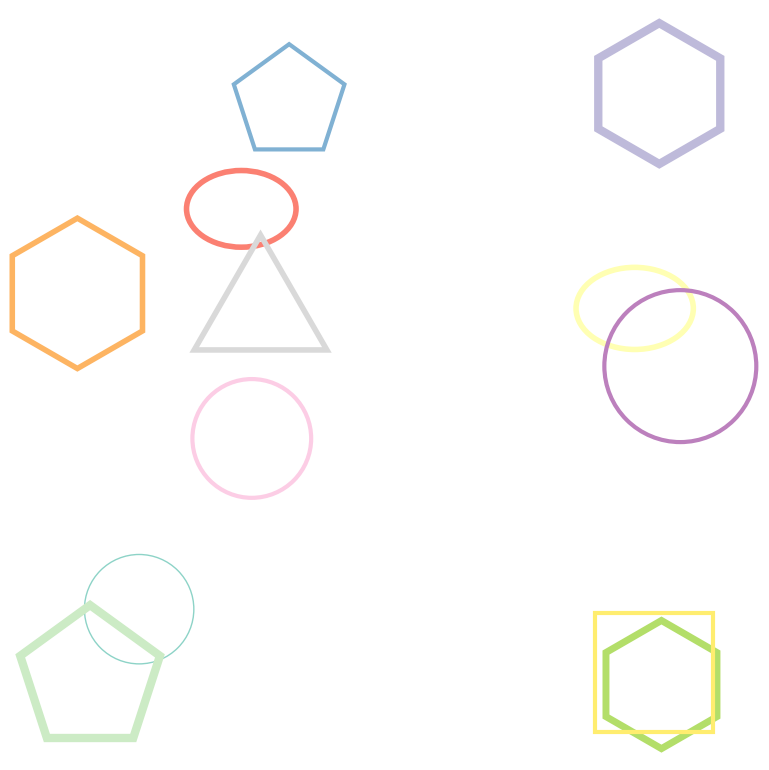[{"shape": "circle", "thickness": 0.5, "radius": 0.36, "center": [0.181, 0.209]}, {"shape": "oval", "thickness": 2, "radius": 0.38, "center": [0.824, 0.599]}, {"shape": "hexagon", "thickness": 3, "radius": 0.46, "center": [0.856, 0.878]}, {"shape": "oval", "thickness": 2, "radius": 0.36, "center": [0.313, 0.729]}, {"shape": "pentagon", "thickness": 1.5, "radius": 0.38, "center": [0.376, 0.867]}, {"shape": "hexagon", "thickness": 2, "radius": 0.49, "center": [0.101, 0.619]}, {"shape": "hexagon", "thickness": 2.5, "radius": 0.42, "center": [0.859, 0.111]}, {"shape": "circle", "thickness": 1.5, "radius": 0.39, "center": [0.327, 0.431]}, {"shape": "triangle", "thickness": 2, "radius": 0.5, "center": [0.338, 0.595]}, {"shape": "circle", "thickness": 1.5, "radius": 0.49, "center": [0.884, 0.525]}, {"shape": "pentagon", "thickness": 3, "radius": 0.48, "center": [0.117, 0.119]}, {"shape": "square", "thickness": 1.5, "radius": 0.39, "center": [0.849, 0.126]}]